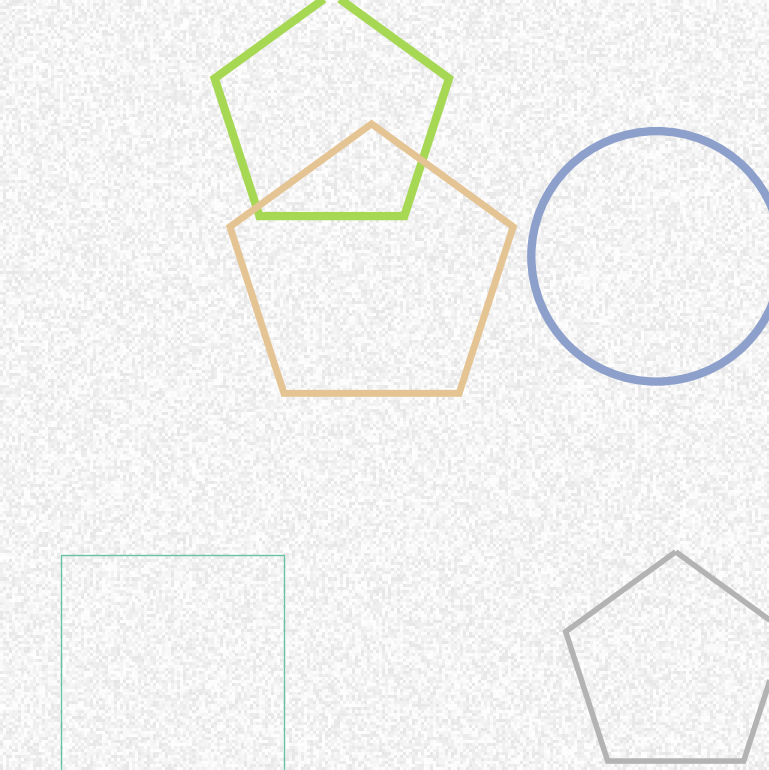[{"shape": "square", "thickness": 0.5, "radius": 0.72, "center": [0.224, 0.135]}, {"shape": "circle", "thickness": 3, "radius": 0.81, "center": [0.853, 0.667]}, {"shape": "pentagon", "thickness": 3, "radius": 0.8, "center": [0.431, 0.849]}, {"shape": "pentagon", "thickness": 2.5, "radius": 0.97, "center": [0.483, 0.646]}, {"shape": "pentagon", "thickness": 2, "radius": 0.75, "center": [0.878, 0.133]}]